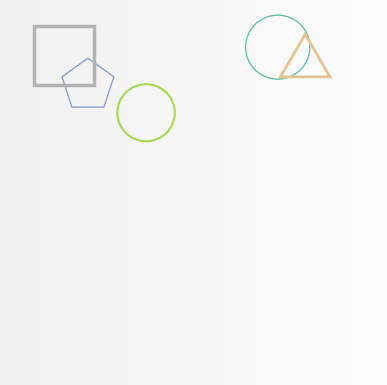[{"shape": "circle", "thickness": 1, "radius": 0.42, "center": [0.717, 0.878]}, {"shape": "pentagon", "thickness": 1, "radius": 0.35, "center": [0.227, 0.779]}, {"shape": "circle", "thickness": 1.5, "radius": 0.37, "center": [0.377, 0.707]}, {"shape": "triangle", "thickness": 2, "radius": 0.37, "center": [0.788, 0.837]}, {"shape": "square", "thickness": 2.5, "radius": 0.39, "center": [0.166, 0.856]}]